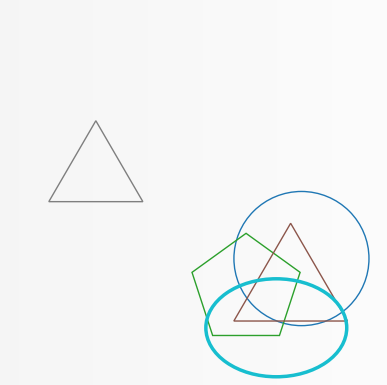[{"shape": "circle", "thickness": 1, "radius": 0.87, "center": [0.778, 0.328]}, {"shape": "pentagon", "thickness": 1, "radius": 0.73, "center": [0.635, 0.247]}, {"shape": "triangle", "thickness": 1, "radius": 0.85, "center": [0.75, 0.251]}, {"shape": "triangle", "thickness": 1, "radius": 0.7, "center": [0.247, 0.546]}, {"shape": "oval", "thickness": 2.5, "radius": 0.91, "center": [0.713, 0.149]}]